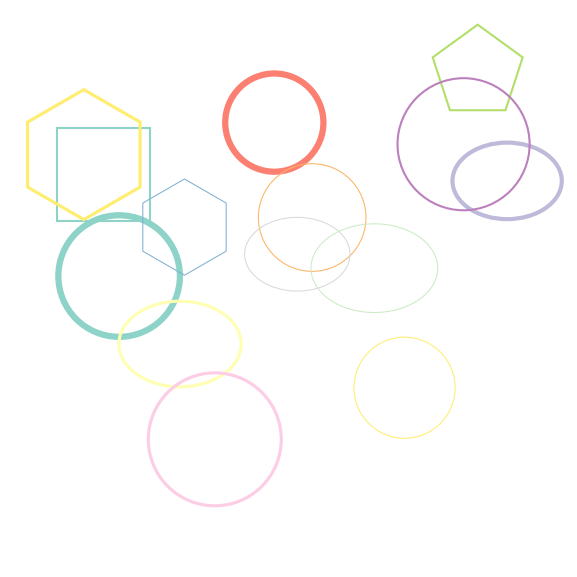[{"shape": "square", "thickness": 1, "radius": 0.4, "center": [0.179, 0.697]}, {"shape": "circle", "thickness": 3, "radius": 0.53, "center": [0.206, 0.521]}, {"shape": "oval", "thickness": 1.5, "radius": 0.53, "center": [0.312, 0.403]}, {"shape": "oval", "thickness": 2, "radius": 0.47, "center": [0.878, 0.686]}, {"shape": "circle", "thickness": 3, "radius": 0.43, "center": [0.475, 0.787]}, {"shape": "hexagon", "thickness": 0.5, "radius": 0.42, "center": [0.319, 0.606]}, {"shape": "circle", "thickness": 0.5, "radius": 0.47, "center": [0.541, 0.622]}, {"shape": "pentagon", "thickness": 1, "radius": 0.41, "center": [0.827, 0.875]}, {"shape": "circle", "thickness": 1.5, "radius": 0.58, "center": [0.372, 0.238]}, {"shape": "oval", "thickness": 0.5, "radius": 0.46, "center": [0.515, 0.559]}, {"shape": "circle", "thickness": 1, "radius": 0.57, "center": [0.803, 0.749]}, {"shape": "oval", "thickness": 0.5, "radius": 0.55, "center": [0.648, 0.535]}, {"shape": "circle", "thickness": 0.5, "radius": 0.44, "center": [0.701, 0.328]}, {"shape": "hexagon", "thickness": 1.5, "radius": 0.56, "center": [0.145, 0.731]}]